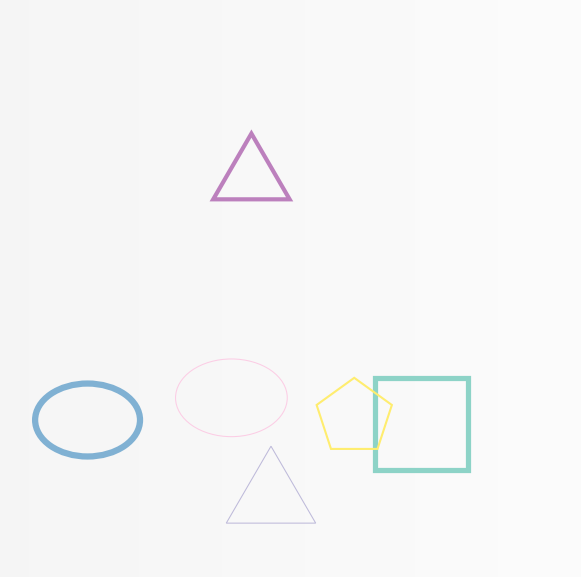[{"shape": "square", "thickness": 2.5, "radius": 0.4, "center": [0.725, 0.265]}, {"shape": "triangle", "thickness": 0.5, "radius": 0.44, "center": [0.466, 0.138]}, {"shape": "oval", "thickness": 3, "radius": 0.45, "center": [0.151, 0.272]}, {"shape": "oval", "thickness": 0.5, "radius": 0.48, "center": [0.398, 0.31]}, {"shape": "triangle", "thickness": 2, "radius": 0.38, "center": [0.433, 0.692]}, {"shape": "pentagon", "thickness": 1, "radius": 0.34, "center": [0.609, 0.277]}]